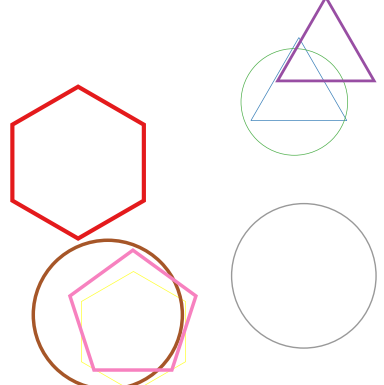[{"shape": "hexagon", "thickness": 3, "radius": 0.99, "center": [0.203, 0.578]}, {"shape": "triangle", "thickness": 0.5, "radius": 0.72, "center": [0.776, 0.759]}, {"shape": "circle", "thickness": 0.5, "radius": 0.69, "center": [0.765, 0.735]}, {"shape": "triangle", "thickness": 2, "radius": 0.72, "center": [0.846, 0.862]}, {"shape": "hexagon", "thickness": 0.5, "radius": 0.78, "center": [0.347, 0.139]}, {"shape": "circle", "thickness": 2.5, "radius": 0.97, "center": [0.28, 0.182]}, {"shape": "pentagon", "thickness": 2.5, "radius": 0.86, "center": [0.345, 0.178]}, {"shape": "circle", "thickness": 1, "radius": 0.94, "center": [0.789, 0.284]}]